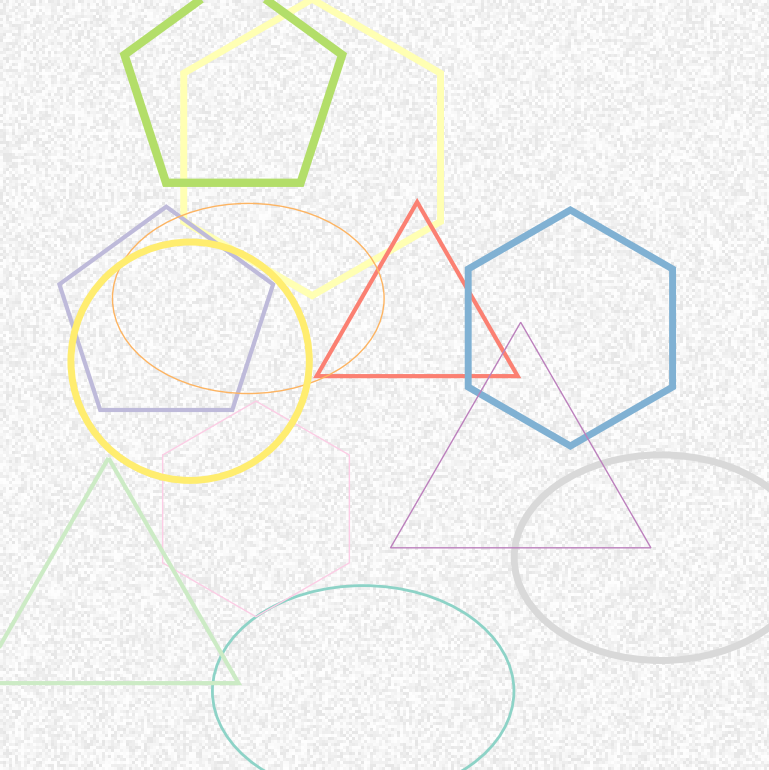[{"shape": "oval", "thickness": 1, "radius": 0.98, "center": [0.472, 0.102]}, {"shape": "hexagon", "thickness": 2.5, "radius": 0.96, "center": [0.405, 0.809]}, {"shape": "pentagon", "thickness": 1.5, "radius": 0.73, "center": [0.216, 0.586]}, {"shape": "triangle", "thickness": 1.5, "radius": 0.75, "center": [0.542, 0.587]}, {"shape": "hexagon", "thickness": 2.5, "radius": 0.77, "center": [0.741, 0.574]}, {"shape": "oval", "thickness": 0.5, "radius": 0.88, "center": [0.322, 0.612]}, {"shape": "pentagon", "thickness": 3, "radius": 0.74, "center": [0.303, 0.883]}, {"shape": "hexagon", "thickness": 0.5, "radius": 0.7, "center": [0.332, 0.339]}, {"shape": "oval", "thickness": 2.5, "radius": 0.95, "center": [0.859, 0.276]}, {"shape": "triangle", "thickness": 0.5, "radius": 0.98, "center": [0.676, 0.386]}, {"shape": "triangle", "thickness": 1.5, "radius": 0.97, "center": [0.141, 0.21]}, {"shape": "circle", "thickness": 2.5, "radius": 0.77, "center": [0.247, 0.531]}]